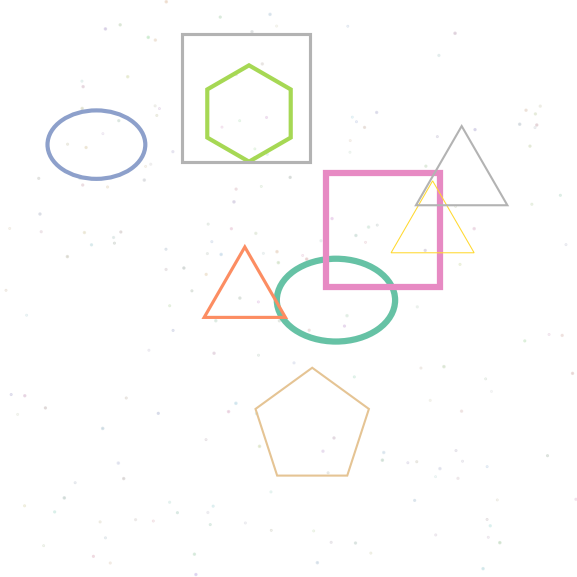[{"shape": "oval", "thickness": 3, "radius": 0.51, "center": [0.582, 0.479]}, {"shape": "triangle", "thickness": 1.5, "radius": 0.41, "center": [0.424, 0.49]}, {"shape": "oval", "thickness": 2, "radius": 0.42, "center": [0.167, 0.749]}, {"shape": "square", "thickness": 3, "radius": 0.49, "center": [0.663, 0.6]}, {"shape": "hexagon", "thickness": 2, "radius": 0.42, "center": [0.431, 0.803]}, {"shape": "triangle", "thickness": 0.5, "radius": 0.42, "center": [0.749, 0.603]}, {"shape": "pentagon", "thickness": 1, "radius": 0.52, "center": [0.541, 0.259]}, {"shape": "square", "thickness": 1.5, "radius": 0.56, "center": [0.426, 0.83]}, {"shape": "triangle", "thickness": 1, "radius": 0.46, "center": [0.799, 0.689]}]